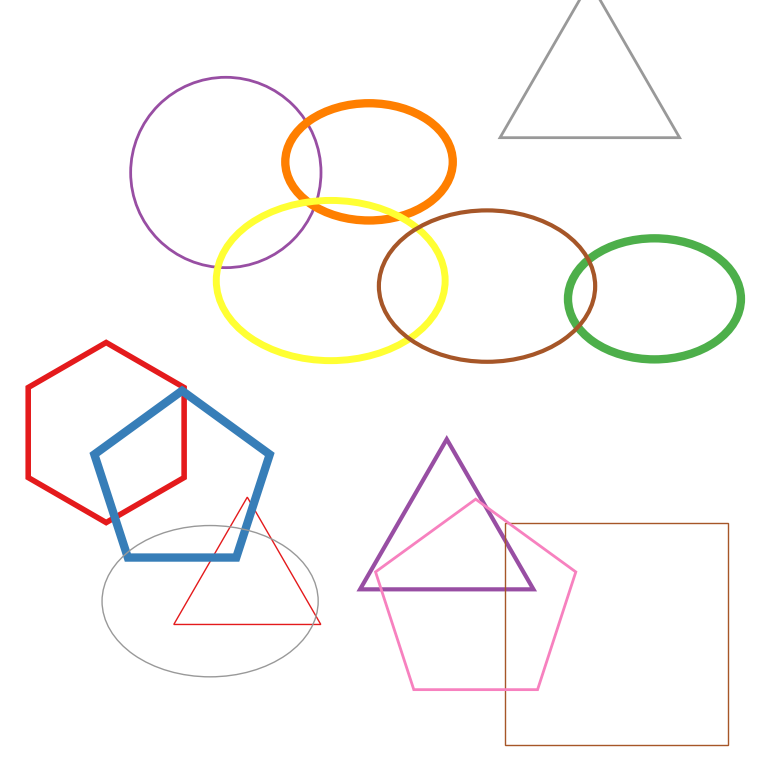[{"shape": "hexagon", "thickness": 2, "radius": 0.58, "center": [0.138, 0.438]}, {"shape": "triangle", "thickness": 0.5, "radius": 0.55, "center": [0.321, 0.244]}, {"shape": "pentagon", "thickness": 3, "radius": 0.6, "center": [0.236, 0.373]}, {"shape": "oval", "thickness": 3, "radius": 0.56, "center": [0.85, 0.612]}, {"shape": "triangle", "thickness": 1.5, "radius": 0.65, "center": [0.58, 0.3]}, {"shape": "circle", "thickness": 1, "radius": 0.62, "center": [0.293, 0.776]}, {"shape": "oval", "thickness": 3, "radius": 0.54, "center": [0.479, 0.79]}, {"shape": "oval", "thickness": 2.5, "radius": 0.74, "center": [0.429, 0.636]}, {"shape": "square", "thickness": 0.5, "radius": 0.72, "center": [0.801, 0.177]}, {"shape": "oval", "thickness": 1.5, "radius": 0.7, "center": [0.633, 0.628]}, {"shape": "pentagon", "thickness": 1, "radius": 0.68, "center": [0.618, 0.215]}, {"shape": "oval", "thickness": 0.5, "radius": 0.7, "center": [0.273, 0.219]}, {"shape": "triangle", "thickness": 1, "radius": 0.67, "center": [0.766, 0.889]}]